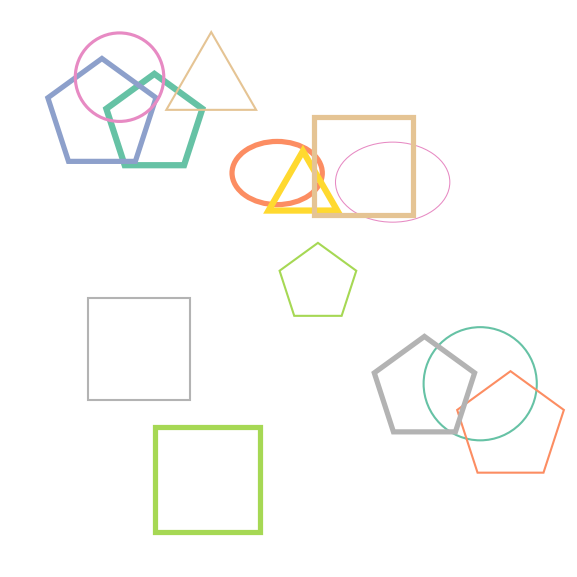[{"shape": "pentagon", "thickness": 3, "radius": 0.44, "center": [0.267, 0.784]}, {"shape": "circle", "thickness": 1, "radius": 0.49, "center": [0.832, 0.335]}, {"shape": "oval", "thickness": 2.5, "radius": 0.39, "center": [0.48, 0.7]}, {"shape": "pentagon", "thickness": 1, "radius": 0.49, "center": [0.884, 0.259]}, {"shape": "pentagon", "thickness": 2.5, "radius": 0.49, "center": [0.177, 0.799]}, {"shape": "circle", "thickness": 1.5, "radius": 0.38, "center": [0.207, 0.866]}, {"shape": "oval", "thickness": 0.5, "radius": 0.49, "center": [0.68, 0.684]}, {"shape": "square", "thickness": 2.5, "radius": 0.45, "center": [0.36, 0.169]}, {"shape": "pentagon", "thickness": 1, "radius": 0.35, "center": [0.551, 0.509]}, {"shape": "triangle", "thickness": 3, "radius": 0.34, "center": [0.525, 0.669]}, {"shape": "triangle", "thickness": 1, "radius": 0.45, "center": [0.366, 0.854]}, {"shape": "square", "thickness": 2.5, "radius": 0.43, "center": [0.629, 0.711]}, {"shape": "pentagon", "thickness": 2.5, "radius": 0.46, "center": [0.735, 0.325]}, {"shape": "square", "thickness": 1, "radius": 0.44, "center": [0.24, 0.395]}]